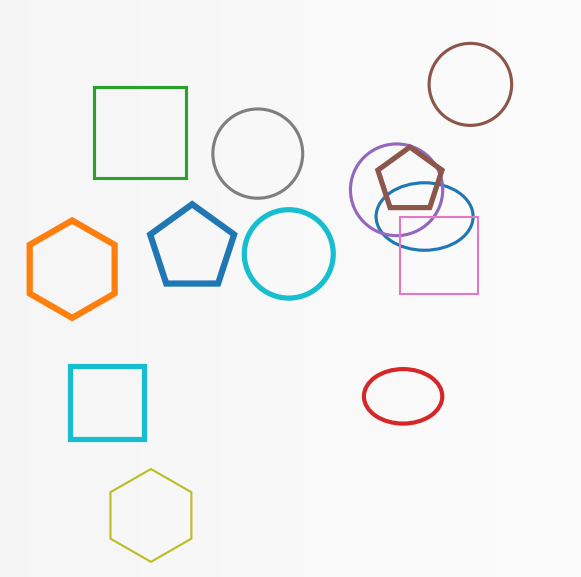[{"shape": "pentagon", "thickness": 3, "radius": 0.38, "center": [0.331, 0.57]}, {"shape": "oval", "thickness": 1.5, "radius": 0.42, "center": [0.73, 0.624]}, {"shape": "hexagon", "thickness": 3, "radius": 0.42, "center": [0.124, 0.533]}, {"shape": "square", "thickness": 1.5, "radius": 0.4, "center": [0.241, 0.77]}, {"shape": "oval", "thickness": 2, "radius": 0.34, "center": [0.694, 0.313]}, {"shape": "circle", "thickness": 1.5, "radius": 0.4, "center": [0.682, 0.67]}, {"shape": "circle", "thickness": 1.5, "radius": 0.36, "center": [0.809, 0.853]}, {"shape": "pentagon", "thickness": 2.5, "radius": 0.29, "center": [0.705, 0.687]}, {"shape": "square", "thickness": 1, "radius": 0.34, "center": [0.755, 0.556]}, {"shape": "circle", "thickness": 1.5, "radius": 0.39, "center": [0.443, 0.733]}, {"shape": "hexagon", "thickness": 1, "radius": 0.4, "center": [0.26, 0.107]}, {"shape": "square", "thickness": 2.5, "radius": 0.32, "center": [0.185, 0.303]}, {"shape": "circle", "thickness": 2.5, "radius": 0.38, "center": [0.497, 0.559]}]